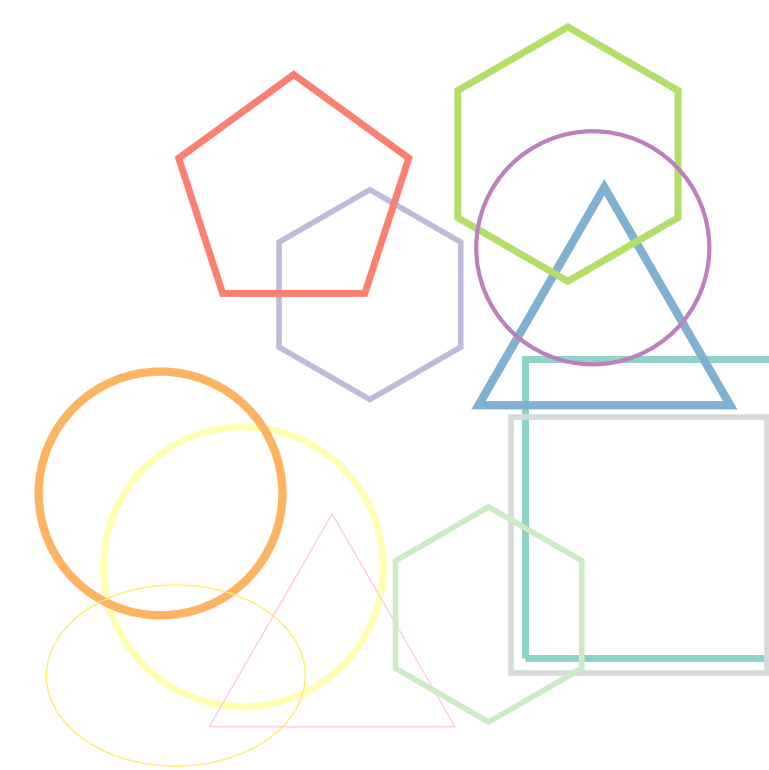[{"shape": "square", "thickness": 2.5, "radius": 0.97, "center": [0.876, 0.34]}, {"shape": "circle", "thickness": 2.5, "radius": 0.91, "center": [0.316, 0.264]}, {"shape": "hexagon", "thickness": 2, "radius": 0.68, "center": [0.48, 0.617]}, {"shape": "pentagon", "thickness": 2.5, "radius": 0.79, "center": [0.382, 0.746]}, {"shape": "triangle", "thickness": 3, "radius": 0.94, "center": [0.785, 0.568]}, {"shape": "circle", "thickness": 3, "radius": 0.79, "center": [0.209, 0.359]}, {"shape": "hexagon", "thickness": 2.5, "radius": 0.83, "center": [0.738, 0.8]}, {"shape": "triangle", "thickness": 0.5, "radius": 0.92, "center": [0.431, 0.148]}, {"shape": "square", "thickness": 2, "radius": 0.83, "center": [0.83, 0.292]}, {"shape": "circle", "thickness": 1.5, "radius": 0.76, "center": [0.77, 0.678]}, {"shape": "hexagon", "thickness": 2, "radius": 0.7, "center": [0.635, 0.202]}, {"shape": "oval", "thickness": 0.5, "radius": 0.84, "center": [0.228, 0.123]}]